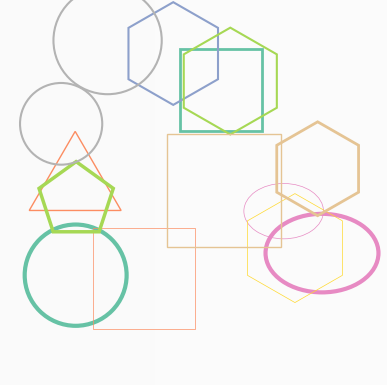[{"shape": "circle", "thickness": 3, "radius": 0.66, "center": [0.195, 0.285]}, {"shape": "square", "thickness": 2, "radius": 0.53, "center": [0.57, 0.766]}, {"shape": "square", "thickness": 0.5, "radius": 0.66, "center": [0.372, 0.276]}, {"shape": "triangle", "thickness": 1, "radius": 0.68, "center": [0.194, 0.522]}, {"shape": "hexagon", "thickness": 1.5, "radius": 0.67, "center": [0.447, 0.861]}, {"shape": "oval", "thickness": 3, "radius": 0.73, "center": [0.831, 0.343]}, {"shape": "oval", "thickness": 0.5, "radius": 0.51, "center": [0.732, 0.452]}, {"shape": "pentagon", "thickness": 2.5, "radius": 0.5, "center": [0.197, 0.479]}, {"shape": "hexagon", "thickness": 1.5, "radius": 0.69, "center": [0.594, 0.789]}, {"shape": "hexagon", "thickness": 0.5, "radius": 0.71, "center": [0.761, 0.356]}, {"shape": "hexagon", "thickness": 2, "radius": 0.61, "center": [0.82, 0.562]}, {"shape": "square", "thickness": 1, "radius": 0.73, "center": [0.577, 0.506]}, {"shape": "circle", "thickness": 1.5, "radius": 0.53, "center": [0.158, 0.678]}, {"shape": "circle", "thickness": 1.5, "radius": 0.7, "center": [0.278, 0.895]}]